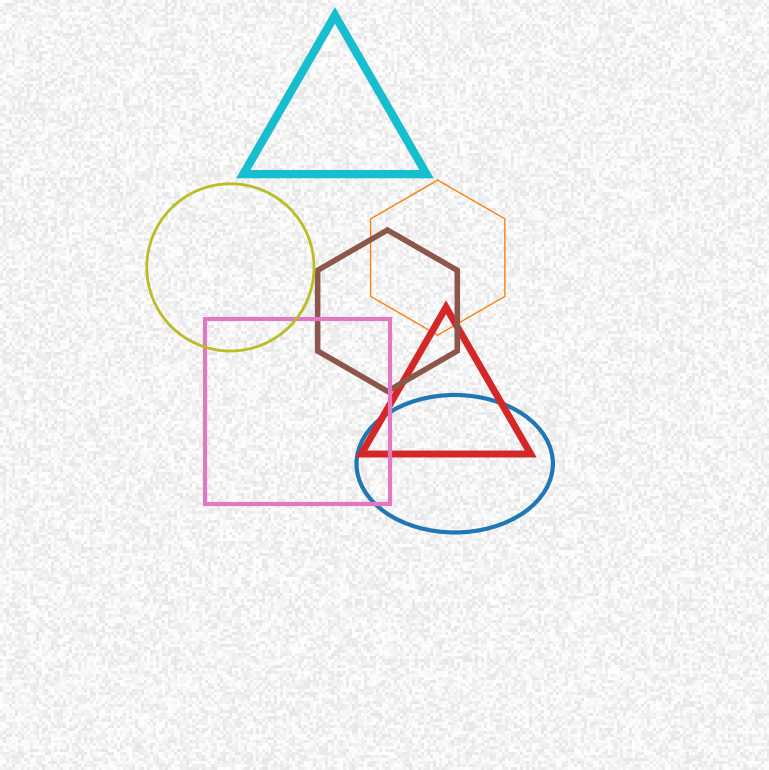[{"shape": "oval", "thickness": 1.5, "radius": 0.64, "center": [0.591, 0.398]}, {"shape": "hexagon", "thickness": 0.5, "radius": 0.5, "center": [0.568, 0.665]}, {"shape": "triangle", "thickness": 2.5, "radius": 0.64, "center": [0.579, 0.474]}, {"shape": "hexagon", "thickness": 2, "radius": 0.52, "center": [0.503, 0.597]}, {"shape": "square", "thickness": 1.5, "radius": 0.6, "center": [0.386, 0.465]}, {"shape": "circle", "thickness": 1, "radius": 0.54, "center": [0.299, 0.653]}, {"shape": "triangle", "thickness": 3, "radius": 0.69, "center": [0.435, 0.843]}]